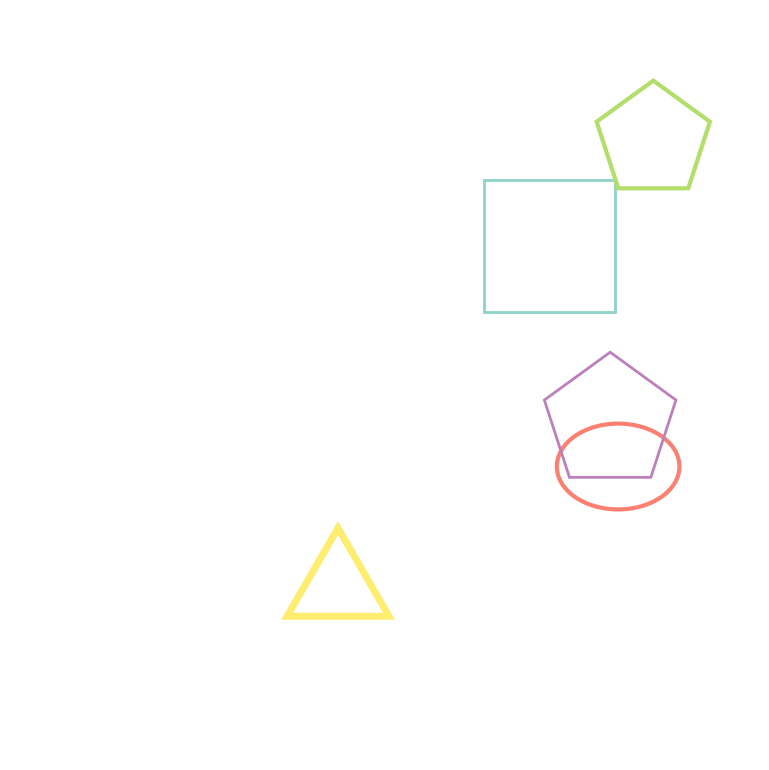[{"shape": "square", "thickness": 1, "radius": 0.43, "center": [0.714, 0.68]}, {"shape": "oval", "thickness": 1.5, "radius": 0.4, "center": [0.803, 0.394]}, {"shape": "pentagon", "thickness": 1.5, "radius": 0.39, "center": [0.848, 0.818]}, {"shape": "pentagon", "thickness": 1, "radius": 0.45, "center": [0.792, 0.453]}, {"shape": "triangle", "thickness": 2.5, "radius": 0.38, "center": [0.439, 0.238]}]